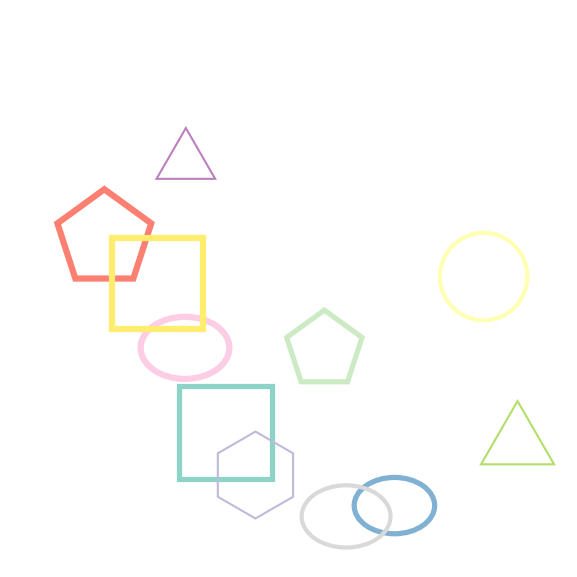[{"shape": "square", "thickness": 2.5, "radius": 0.4, "center": [0.39, 0.25]}, {"shape": "circle", "thickness": 2, "radius": 0.38, "center": [0.837, 0.52]}, {"shape": "hexagon", "thickness": 1, "radius": 0.38, "center": [0.442, 0.177]}, {"shape": "pentagon", "thickness": 3, "radius": 0.43, "center": [0.181, 0.586]}, {"shape": "oval", "thickness": 2.5, "radius": 0.35, "center": [0.683, 0.124]}, {"shape": "triangle", "thickness": 1, "radius": 0.36, "center": [0.896, 0.232]}, {"shape": "oval", "thickness": 3, "radius": 0.38, "center": [0.32, 0.397]}, {"shape": "oval", "thickness": 2, "radius": 0.38, "center": [0.599, 0.105]}, {"shape": "triangle", "thickness": 1, "radius": 0.29, "center": [0.322, 0.719]}, {"shape": "pentagon", "thickness": 2.5, "radius": 0.34, "center": [0.562, 0.394]}, {"shape": "square", "thickness": 3, "radius": 0.4, "center": [0.273, 0.508]}]